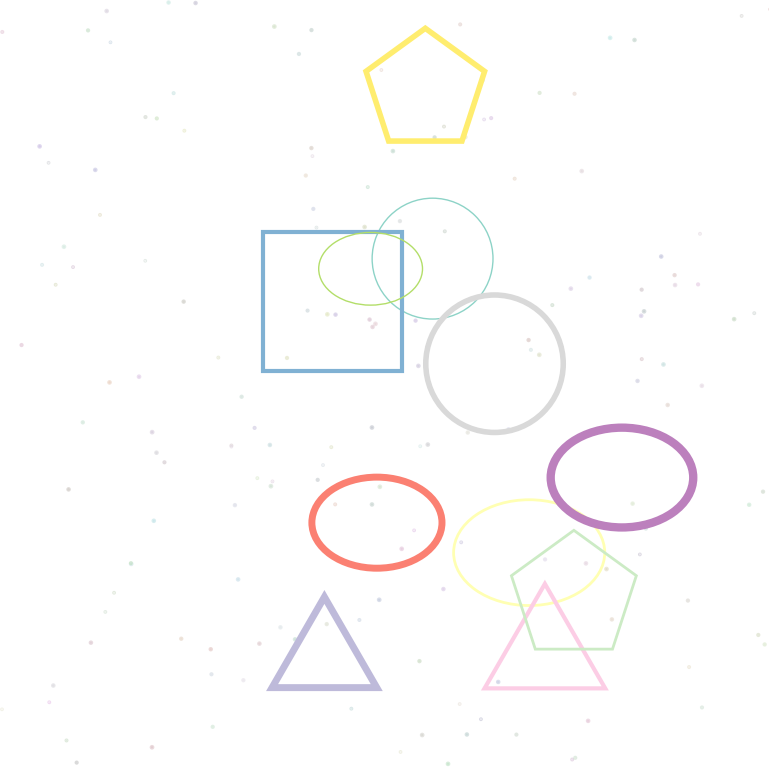[{"shape": "circle", "thickness": 0.5, "radius": 0.39, "center": [0.562, 0.664]}, {"shape": "oval", "thickness": 1, "radius": 0.49, "center": [0.687, 0.282]}, {"shape": "triangle", "thickness": 2.5, "radius": 0.39, "center": [0.421, 0.146]}, {"shape": "oval", "thickness": 2.5, "radius": 0.42, "center": [0.49, 0.321]}, {"shape": "square", "thickness": 1.5, "radius": 0.45, "center": [0.431, 0.608]}, {"shape": "oval", "thickness": 0.5, "radius": 0.34, "center": [0.481, 0.651]}, {"shape": "triangle", "thickness": 1.5, "radius": 0.45, "center": [0.708, 0.151]}, {"shape": "circle", "thickness": 2, "radius": 0.45, "center": [0.642, 0.528]}, {"shape": "oval", "thickness": 3, "radius": 0.46, "center": [0.808, 0.38]}, {"shape": "pentagon", "thickness": 1, "radius": 0.43, "center": [0.745, 0.226]}, {"shape": "pentagon", "thickness": 2, "radius": 0.4, "center": [0.552, 0.882]}]